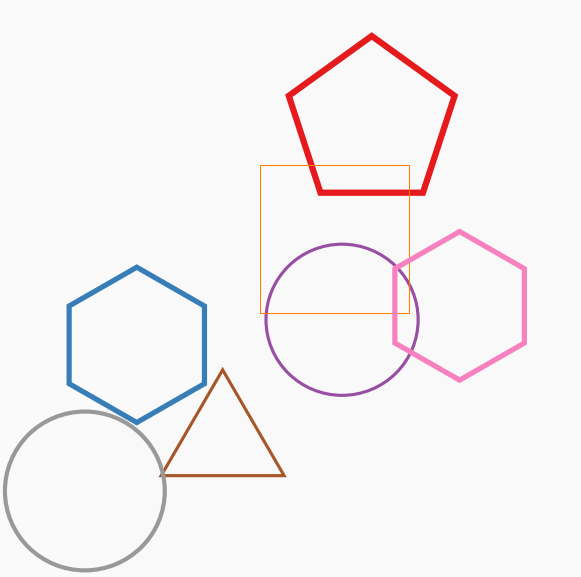[{"shape": "pentagon", "thickness": 3, "radius": 0.75, "center": [0.64, 0.787]}, {"shape": "hexagon", "thickness": 2.5, "radius": 0.67, "center": [0.235, 0.402]}, {"shape": "circle", "thickness": 1.5, "radius": 0.65, "center": [0.589, 0.445]}, {"shape": "square", "thickness": 0.5, "radius": 0.64, "center": [0.576, 0.585]}, {"shape": "triangle", "thickness": 1.5, "radius": 0.61, "center": [0.383, 0.237]}, {"shape": "hexagon", "thickness": 2.5, "radius": 0.64, "center": [0.791, 0.47]}, {"shape": "circle", "thickness": 2, "radius": 0.69, "center": [0.146, 0.149]}]